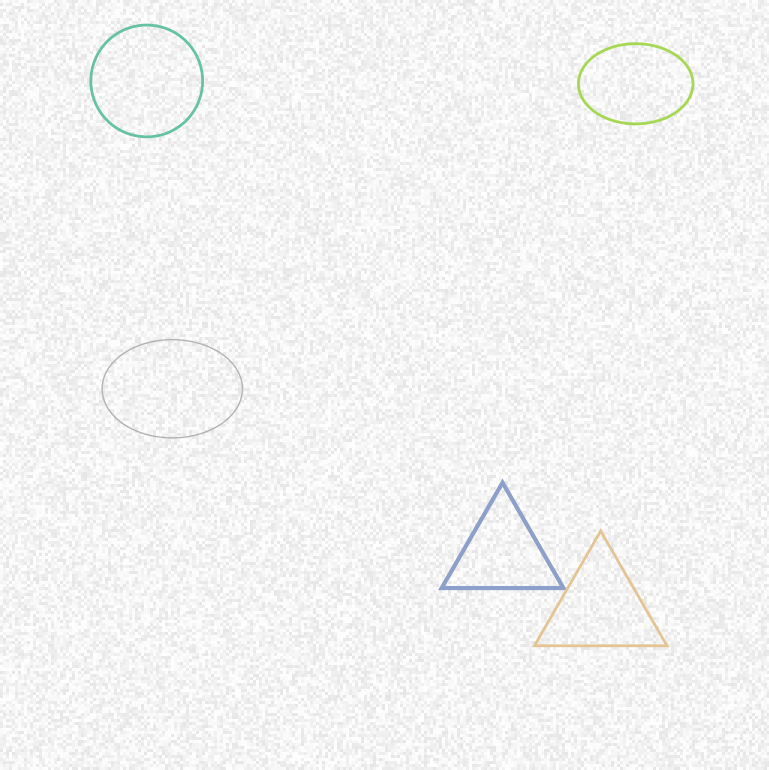[{"shape": "circle", "thickness": 1, "radius": 0.36, "center": [0.191, 0.895]}, {"shape": "triangle", "thickness": 1.5, "radius": 0.46, "center": [0.653, 0.282]}, {"shape": "oval", "thickness": 1, "radius": 0.37, "center": [0.826, 0.891]}, {"shape": "triangle", "thickness": 1, "radius": 0.5, "center": [0.78, 0.211]}, {"shape": "oval", "thickness": 0.5, "radius": 0.46, "center": [0.224, 0.495]}]